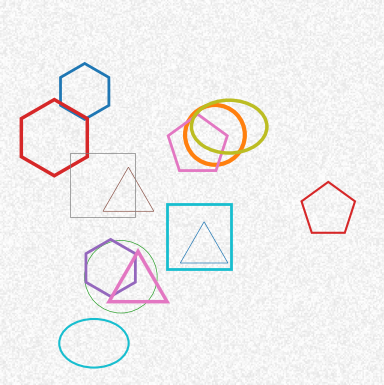[{"shape": "hexagon", "thickness": 2, "radius": 0.36, "center": [0.22, 0.763]}, {"shape": "triangle", "thickness": 0.5, "radius": 0.36, "center": [0.53, 0.353]}, {"shape": "circle", "thickness": 3, "radius": 0.39, "center": [0.558, 0.65]}, {"shape": "circle", "thickness": 0.5, "radius": 0.47, "center": [0.314, 0.281]}, {"shape": "pentagon", "thickness": 1.5, "radius": 0.37, "center": [0.853, 0.454]}, {"shape": "hexagon", "thickness": 2.5, "radius": 0.49, "center": [0.141, 0.642]}, {"shape": "hexagon", "thickness": 2, "radius": 0.37, "center": [0.287, 0.304]}, {"shape": "triangle", "thickness": 0.5, "radius": 0.38, "center": [0.334, 0.489]}, {"shape": "pentagon", "thickness": 2, "radius": 0.4, "center": [0.514, 0.622]}, {"shape": "triangle", "thickness": 2.5, "radius": 0.44, "center": [0.359, 0.26]}, {"shape": "square", "thickness": 0.5, "radius": 0.42, "center": [0.267, 0.52]}, {"shape": "oval", "thickness": 2.5, "radius": 0.49, "center": [0.595, 0.671]}, {"shape": "square", "thickness": 2, "radius": 0.42, "center": [0.517, 0.385]}, {"shape": "oval", "thickness": 1.5, "radius": 0.45, "center": [0.244, 0.108]}]